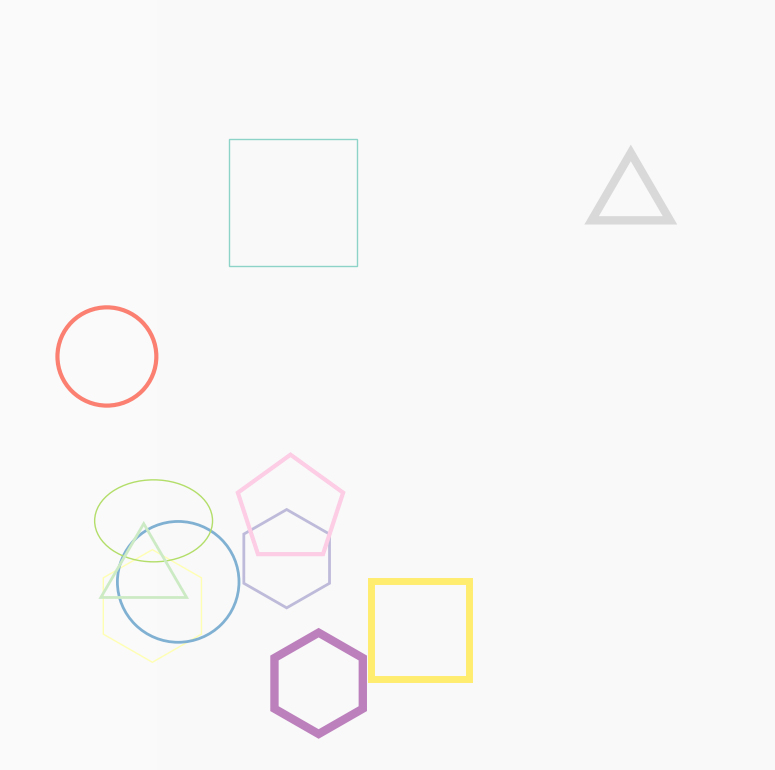[{"shape": "square", "thickness": 0.5, "radius": 0.41, "center": [0.378, 0.737]}, {"shape": "hexagon", "thickness": 0.5, "radius": 0.37, "center": [0.197, 0.213]}, {"shape": "hexagon", "thickness": 1, "radius": 0.32, "center": [0.37, 0.274]}, {"shape": "circle", "thickness": 1.5, "radius": 0.32, "center": [0.138, 0.537]}, {"shape": "circle", "thickness": 1, "radius": 0.39, "center": [0.23, 0.244]}, {"shape": "oval", "thickness": 0.5, "radius": 0.38, "center": [0.198, 0.324]}, {"shape": "pentagon", "thickness": 1.5, "radius": 0.36, "center": [0.375, 0.338]}, {"shape": "triangle", "thickness": 3, "radius": 0.29, "center": [0.814, 0.743]}, {"shape": "hexagon", "thickness": 3, "radius": 0.33, "center": [0.411, 0.113]}, {"shape": "triangle", "thickness": 1, "radius": 0.32, "center": [0.185, 0.256]}, {"shape": "square", "thickness": 2.5, "radius": 0.32, "center": [0.542, 0.182]}]